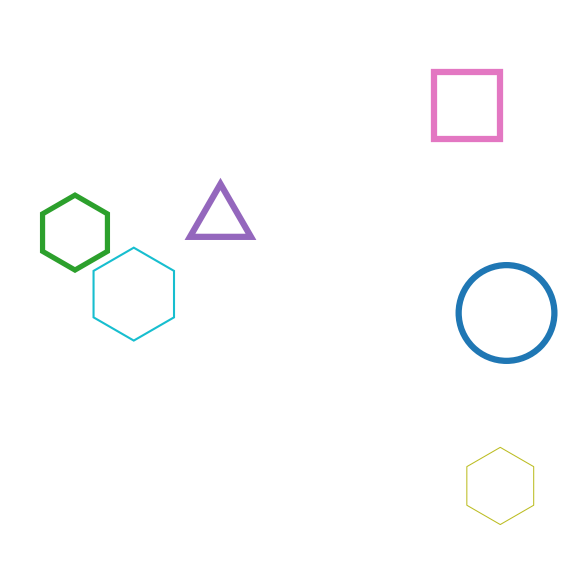[{"shape": "circle", "thickness": 3, "radius": 0.41, "center": [0.877, 0.457]}, {"shape": "hexagon", "thickness": 2.5, "radius": 0.32, "center": [0.13, 0.596]}, {"shape": "triangle", "thickness": 3, "radius": 0.3, "center": [0.382, 0.619]}, {"shape": "square", "thickness": 3, "radius": 0.29, "center": [0.808, 0.816]}, {"shape": "hexagon", "thickness": 0.5, "radius": 0.33, "center": [0.866, 0.158]}, {"shape": "hexagon", "thickness": 1, "radius": 0.4, "center": [0.232, 0.49]}]